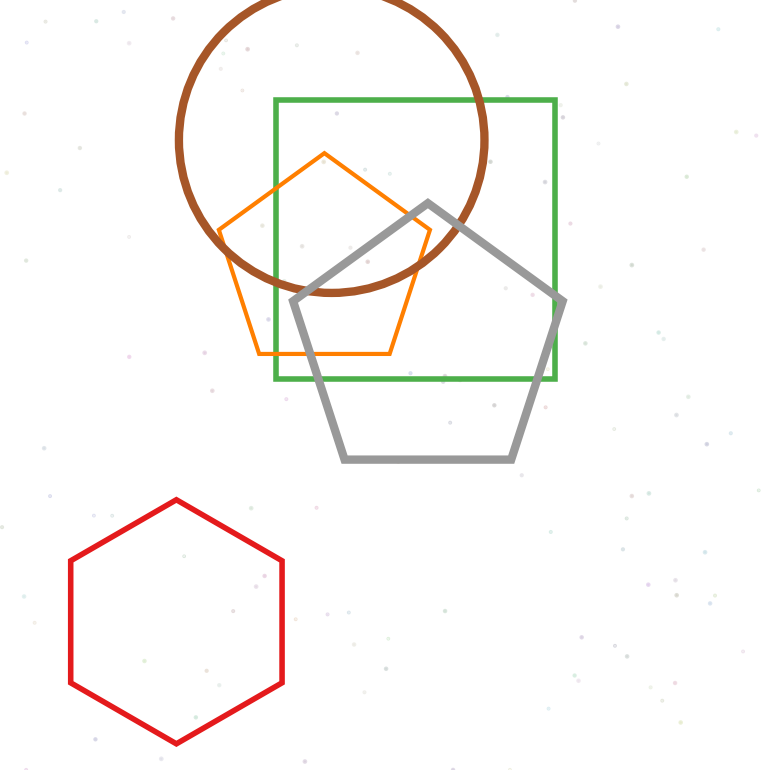[{"shape": "hexagon", "thickness": 2, "radius": 0.79, "center": [0.229, 0.192]}, {"shape": "square", "thickness": 2, "radius": 0.91, "center": [0.539, 0.689]}, {"shape": "pentagon", "thickness": 1.5, "radius": 0.72, "center": [0.421, 0.657]}, {"shape": "circle", "thickness": 3, "radius": 0.99, "center": [0.431, 0.818]}, {"shape": "pentagon", "thickness": 3, "radius": 0.92, "center": [0.556, 0.552]}]